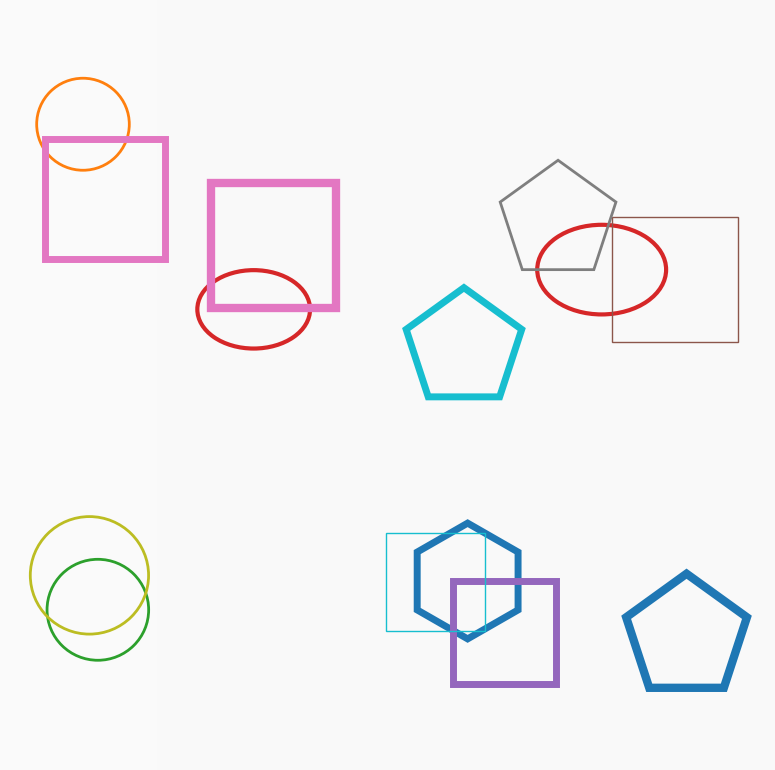[{"shape": "pentagon", "thickness": 3, "radius": 0.41, "center": [0.886, 0.173]}, {"shape": "hexagon", "thickness": 2.5, "radius": 0.38, "center": [0.603, 0.245]}, {"shape": "circle", "thickness": 1, "radius": 0.3, "center": [0.107, 0.839]}, {"shape": "circle", "thickness": 1, "radius": 0.33, "center": [0.126, 0.208]}, {"shape": "oval", "thickness": 1.5, "radius": 0.42, "center": [0.776, 0.65]}, {"shape": "oval", "thickness": 1.5, "radius": 0.36, "center": [0.327, 0.598]}, {"shape": "square", "thickness": 2.5, "radius": 0.33, "center": [0.651, 0.178]}, {"shape": "square", "thickness": 0.5, "radius": 0.4, "center": [0.871, 0.637]}, {"shape": "square", "thickness": 2.5, "radius": 0.39, "center": [0.135, 0.742]}, {"shape": "square", "thickness": 3, "radius": 0.4, "center": [0.353, 0.681]}, {"shape": "pentagon", "thickness": 1, "radius": 0.39, "center": [0.72, 0.713]}, {"shape": "circle", "thickness": 1, "radius": 0.38, "center": [0.115, 0.253]}, {"shape": "square", "thickness": 0.5, "radius": 0.32, "center": [0.562, 0.244]}, {"shape": "pentagon", "thickness": 2.5, "radius": 0.39, "center": [0.599, 0.548]}]